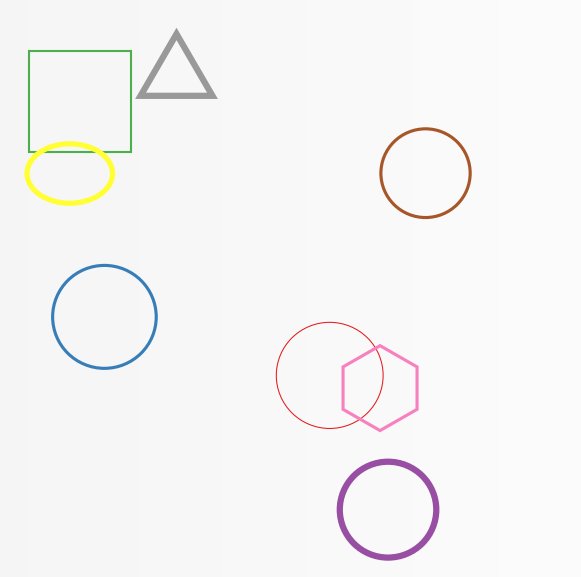[{"shape": "circle", "thickness": 0.5, "radius": 0.46, "center": [0.567, 0.349]}, {"shape": "circle", "thickness": 1.5, "radius": 0.45, "center": [0.18, 0.45]}, {"shape": "square", "thickness": 1, "radius": 0.44, "center": [0.137, 0.824]}, {"shape": "circle", "thickness": 3, "radius": 0.42, "center": [0.668, 0.117]}, {"shape": "oval", "thickness": 2.5, "radius": 0.37, "center": [0.12, 0.699]}, {"shape": "circle", "thickness": 1.5, "radius": 0.38, "center": [0.732, 0.699]}, {"shape": "hexagon", "thickness": 1.5, "radius": 0.37, "center": [0.654, 0.327]}, {"shape": "triangle", "thickness": 3, "radius": 0.36, "center": [0.304, 0.869]}]